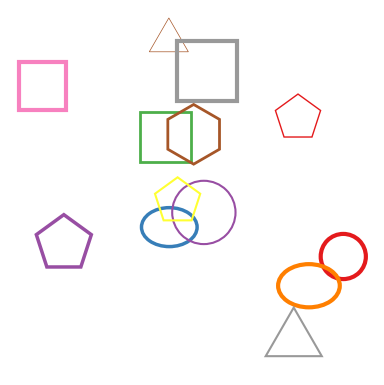[{"shape": "circle", "thickness": 3, "radius": 0.29, "center": [0.892, 0.334]}, {"shape": "pentagon", "thickness": 1, "radius": 0.31, "center": [0.774, 0.694]}, {"shape": "oval", "thickness": 2.5, "radius": 0.36, "center": [0.44, 0.41]}, {"shape": "square", "thickness": 2, "radius": 0.33, "center": [0.43, 0.644]}, {"shape": "circle", "thickness": 1.5, "radius": 0.41, "center": [0.529, 0.448]}, {"shape": "pentagon", "thickness": 2.5, "radius": 0.38, "center": [0.166, 0.367]}, {"shape": "oval", "thickness": 3, "radius": 0.4, "center": [0.802, 0.258]}, {"shape": "pentagon", "thickness": 1.5, "radius": 0.31, "center": [0.461, 0.478]}, {"shape": "hexagon", "thickness": 2, "radius": 0.39, "center": [0.503, 0.651]}, {"shape": "triangle", "thickness": 0.5, "radius": 0.29, "center": [0.439, 0.895]}, {"shape": "square", "thickness": 3, "radius": 0.31, "center": [0.109, 0.777]}, {"shape": "triangle", "thickness": 1.5, "radius": 0.42, "center": [0.763, 0.117]}, {"shape": "square", "thickness": 3, "radius": 0.39, "center": [0.538, 0.815]}]